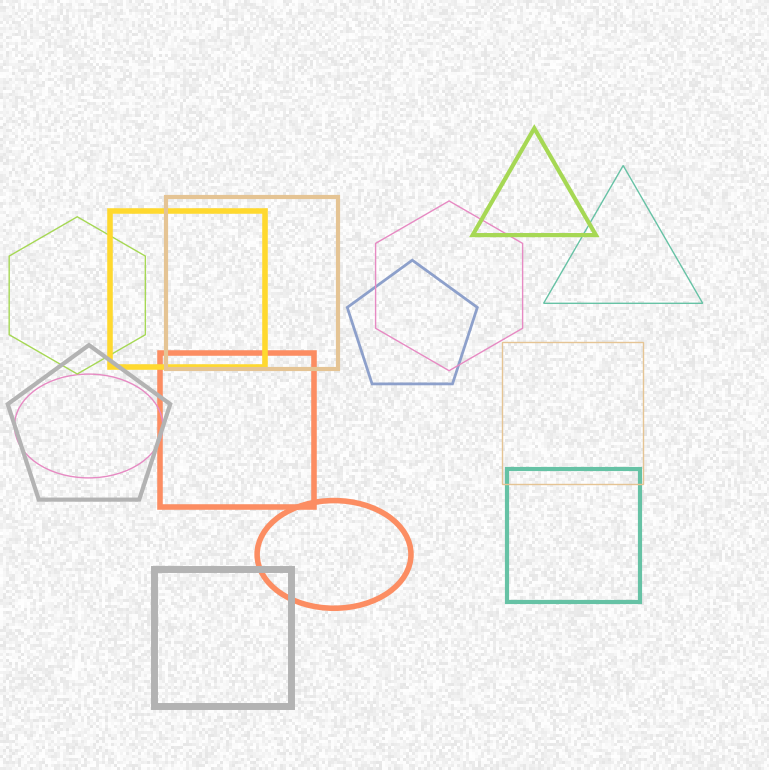[{"shape": "triangle", "thickness": 0.5, "radius": 0.6, "center": [0.809, 0.666]}, {"shape": "square", "thickness": 1.5, "radius": 0.43, "center": [0.745, 0.305]}, {"shape": "square", "thickness": 2, "radius": 0.5, "center": [0.308, 0.442]}, {"shape": "oval", "thickness": 2, "radius": 0.5, "center": [0.434, 0.28]}, {"shape": "pentagon", "thickness": 1, "radius": 0.44, "center": [0.535, 0.573]}, {"shape": "oval", "thickness": 0.5, "radius": 0.48, "center": [0.115, 0.447]}, {"shape": "hexagon", "thickness": 0.5, "radius": 0.55, "center": [0.583, 0.629]}, {"shape": "hexagon", "thickness": 0.5, "radius": 0.51, "center": [0.1, 0.616]}, {"shape": "triangle", "thickness": 1.5, "radius": 0.46, "center": [0.694, 0.741]}, {"shape": "square", "thickness": 2, "radius": 0.51, "center": [0.243, 0.624]}, {"shape": "square", "thickness": 0.5, "radius": 0.46, "center": [0.743, 0.464]}, {"shape": "square", "thickness": 1.5, "radius": 0.56, "center": [0.327, 0.632]}, {"shape": "pentagon", "thickness": 1.5, "radius": 0.55, "center": [0.116, 0.441]}, {"shape": "square", "thickness": 2.5, "radius": 0.44, "center": [0.289, 0.172]}]